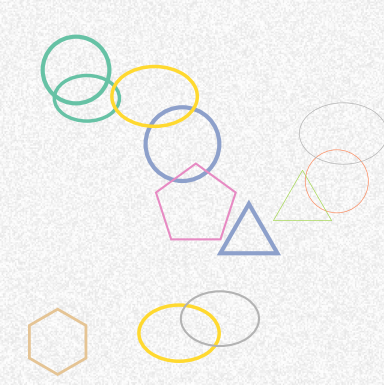[{"shape": "oval", "thickness": 2.5, "radius": 0.42, "center": [0.226, 0.745]}, {"shape": "circle", "thickness": 3, "radius": 0.43, "center": [0.197, 0.818]}, {"shape": "circle", "thickness": 0.5, "radius": 0.41, "center": [0.875, 0.529]}, {"shape": "triangle", "thickness": 3, "radius": 0.43, "center": [0.646, 0.385]}, {"shape": "circle", "thickness": 3, "radius": 0.48, "center": [0.474, 0.626]}, {"shape": "pentagon", "thickness": 1.5, "radius": 0.54, "center": [0.509, 0.466]}, {"shape": "triangle", "thickness": 0.5, "radius": 0.44, "center": [0.786, 0.471]}, {"shape": "oval", "thickness": 2.5, "radius": 0.55, "center": [0.402, 0.75]}, {"shape": "oval", "thickness": 2.5, "radius": 0.52, "center": [0.465, 0.135]}, {"shape": "hexagon", "thickness": 2, "radius": 0.42, "center": [0.15, 0.112]}, {"shape": "oval", "thickness": 1.5, "radius": 0.51, "center": [0.571, 0.172]}, {"shape": "oval", "thickness": 0.5, "radius": 0.57, "center": [0.892, 0.653]}]